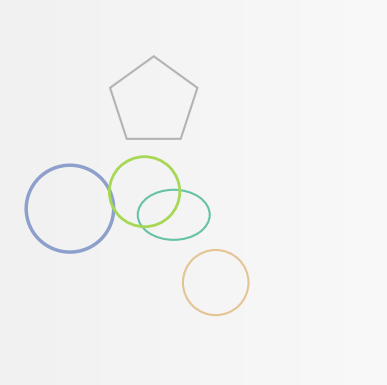[{"shape": "oval", "thickness": 1.5, "radius": 0.46, "center": [0.448, 0.442]}, {"shape": "circle", "thickness": 2.5, "radius": 0.56, "center": [0.18, 0.458]}, {"shape": "circle", "thickness": 2, "radius": 0.45, "center": [0.373, 0.502]}, {"shape": "circle", "thickness": 1.5, "radius": 0.42, "center": [0.557, 0.266]}, {"shape": "pentagon", "thickness": 1.5, "radius": 0.59, "center": [0.397, 0.735]}]